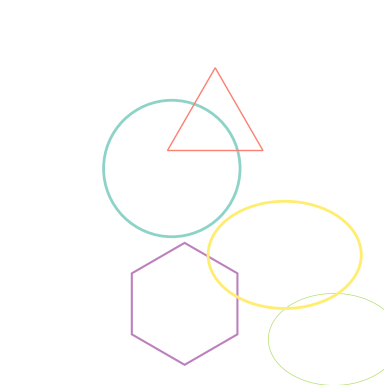[{"shape": "circle", "thickness": 2, "radius": 0.89, "center": [0.446, 0.562]}, {"shape": "triangle", "thickness": 1, "radius": 0.72, "center": [0.559, 0.681]}, {"shape": "oval", "thickness": 0.5, "radius": 0.85, "center": [0.868, 0.118]}, {"shape": "hexagon", "thickness": 1.5, "radius": 0.79, "center": [0.48, 0.211]}, {"shape": "oval", "thickness": 2, "radius": 0.99, "center": [0.739, 0.338]}]